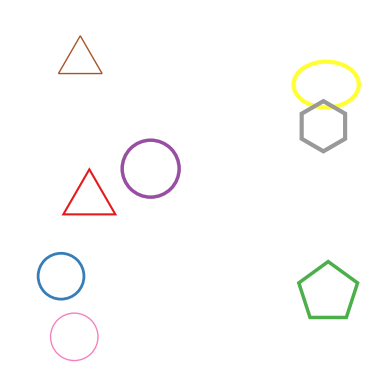[{"shape": "triangle", "thickness": 1.5, "radius": 0.39, "center": [0.232, 0.482]}, {"shape": "circle", "thickness": 2, "radius": 0.3, "center": [0.159, 0.283]}, {"shape": "pentagon", "thickness": 2.5, "radius": 0.4, "center": [0.852, 0.24]}, {"shape": "circle", "thickness": 2.5, "radius": 0.37, "center": [0.391, 0.562]}, {"shape": "oval", "thickness": 3, "radius": 0.42, "center": [0.847, 0.78]}, {"shape": "triangle", "thickness": 1, "radius": 0.33, "center": [0.209, 0.842]}, {"shape": "circle", "thickness": 1, "radius": 0.31, "center": [0.193, 0.125]}, {"shape": "hexagon", "thickness": 3, "radius": 0.33, "center": [0.84, 0.672]}]